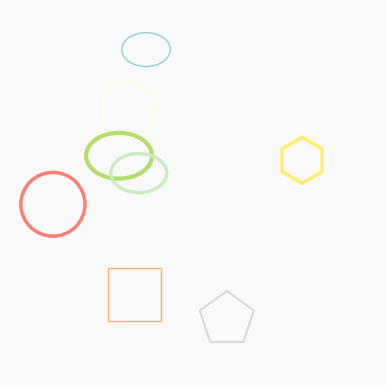[{"shape": "oval", "thickness": 1, "radius": 0.31, "center": [0.377, 0.871]}, {"shape": "circle", "thickness": 0.5, "radius": 0.36, "center": [0.327, 0.716]}, {"shape": "circle", "thickness": 2.5, "radius": 0.41, "center": [0.137, 0.469]}, {"shape": "square", "thickness": 1, "radius": 0.34, "center": [0.347, 0.235]}, {"shape": "oval", "thickness": 3, "radius": 0.42, "center": [0.307, 0.595]}, {"shape": "pentagon", "thickness": 1.5, "radius": 0.37, "center": [0.585, 0.171]}, {"shape": "oval", "thickness": 2.5, "radius": 0.36, "center": [0.358, 0.55]}, {"shape": "hexagon", "thickness": 2.5, "radius": 0.3, "center": [0.78, 0.584]}]